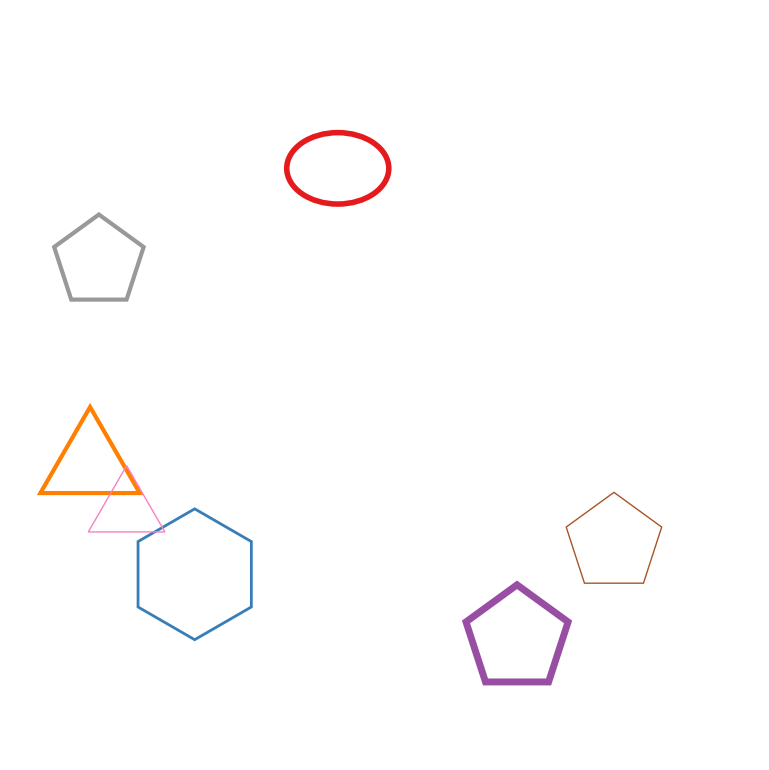[{"shape": "oval", "thickness": 2, "radius": 0.33, "center": [0.439, 0.781]}, {"shape": "hexagon", "thickness": 1, "radius": 0.42, "center": [0.253, 0.254]}, {"shape": "pentagon", "thickness": 2.5, "radius": 0.35, "center": [0.671, 0.171]}, {"shape": "triangle", "thickness": 1.5, "radius": 0.37, "center": [0.117, 0.397]}, {"shape": "pentagon", "thickness": 0.5, "radius": 0.33, "center": [0.797, 0.295]}, {"shape": "triangle", "thickness": 0.5, "radius": 0.29, "center": [0.164, 0.338]}, {"shape": "pentagon", "thickness": 1.5, "radius": 0.31, "center": [0.128, 0.66]}]